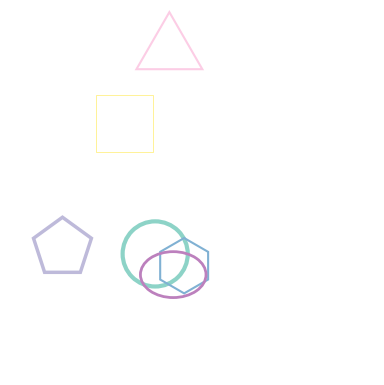[{"shape": "circle", "thickness": 3, "radius": 0.42, "center": [0.403, 0.34]}, {"shape": "pentagon", "thickness": 2.5, "radius": 0.4, "center": [0.162, 0.357]}, {"shape": "hexagon", "thickness": 1.5, "radius": 0.36, "center": [0.478, 0.31]}, {"shape": "triangle", "thickness": 1.5, "radius": 0.49, "center": [0.44, 0.87]}, {"shape": "oval", "thickness": 2, "radius": 0.43, "center": [0.45, 0.287]}, {"shape": "square", "thickness": 0.5, "radius": 0.37, "center": [0.324, 0.679]}]